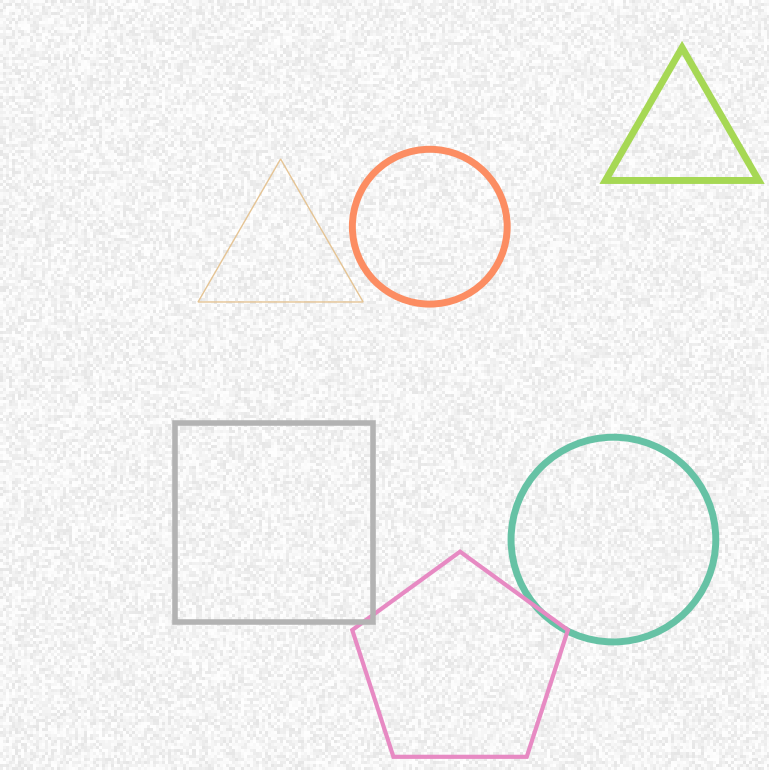[{"shape": "circle", "thickness": 2.5, "radius": 0.66, "center": [0.797, 0.299]}, {"shape": "circle", "thickness": 2.5, "radius": 0.5, "center": [0.558, 0.706]}, {"shape": "pentagon", "thickness": 1.5, "radius": 0.74, "center": [0.597, 0.136]}, {"shape": "triangle", "thickness": 2.5, "radius": 0.57, "center": [0.886, 0.823]}, {"shape": "triangle", "thickness": 0.5, "radius": 0.62, "center": [0.364, 0.67]}, {"shape": "square", "thickness": 2, "radius": 0.65, "center": [0.356, 0.321]}]